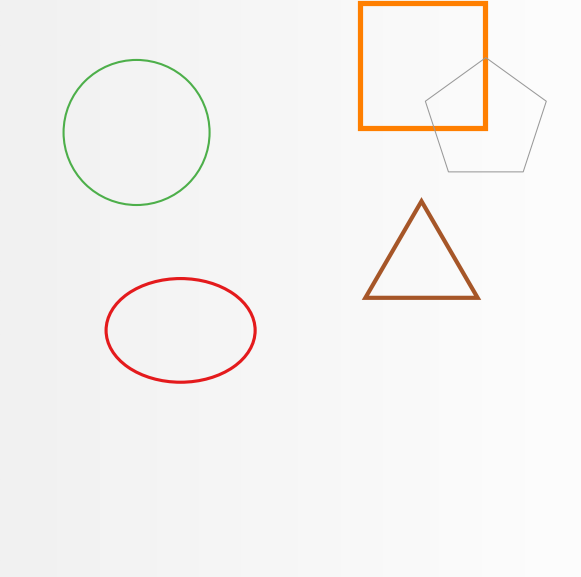[{"shape": "oval", "thickness": 1.5, "radius": 0.64, "center": [0.311, 0.427]}, {"shape": "circle", "thickness": 1, "radius": 0.63, "center": [0.235, 0.77]}, {"shape": "square", "thickness": 2.5, "radius": 0.54, "center": [0.727, 0.885]}, {"shape": "triangle", "thickness": 2, "radius": 0.56, "center": [0.725, 0.539]}, {"shape": "pentagon", "thickness": 0.5, "radius": 0.55, "center": [0.836, 0.79]}]